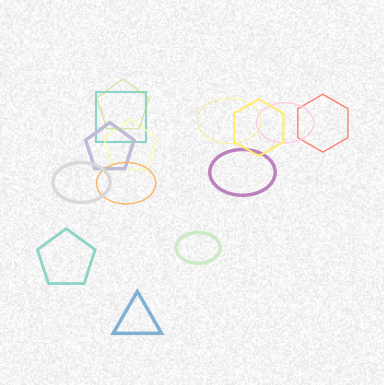[{"shape": "square", "thickness": 1.5, "radius": 0.33, "center": [0.315, 0.697]}, {"shape": "pentagon", "thickness": 2, "radius": 0.39, "center": [0.172, 0.327]}, {"shape": "pentagon", "thickness": 1, "radius": 0.36, "center": [0.339, 0.618]}, {"shape": "pentagon", "thickness": 2.5, "radius": 0.33, "center": [0.285, 0.615]}, {"shape": "hexagon", "thickness": 1, "radius": 0.38, "center": [0.839, 0.68]}, {"shape": "triangle", "thickness": 2.5, "radius": 0.36, "center": [0.357, 0.17]}, {"shape": "oval", "thickness": 1, "radius": 0.39, "center": [0.328, 0.524]}, {"shape": "pentagon", "thickness": 0.5, "radius": 0.36, "center": [0.319, 0.723]}, {"shape": "oval", "thickness": 1, "radius": 0.37, "center": [0.741, 0.681]}, {"shape": "oval", "thickness": 2.5, "radius": 0.37, "center": [0.212, 0.526]}, {"shape": "oval", "thickness": 2.5, "radius": 0.43, "center": [0.63, 0.552]}, {"shape": "oval", "thickness": 2.5, "radius": 0.29, "center": [0.515, 0.356]}, {"shape": "hexagon", "thickness": 1.5, "radius": 0.37, "center": [0.672, 0.668]}, {"shape": "oval", "thickness": 0.5, "radius": 0.42, "center": [0.595, 0.686]}]